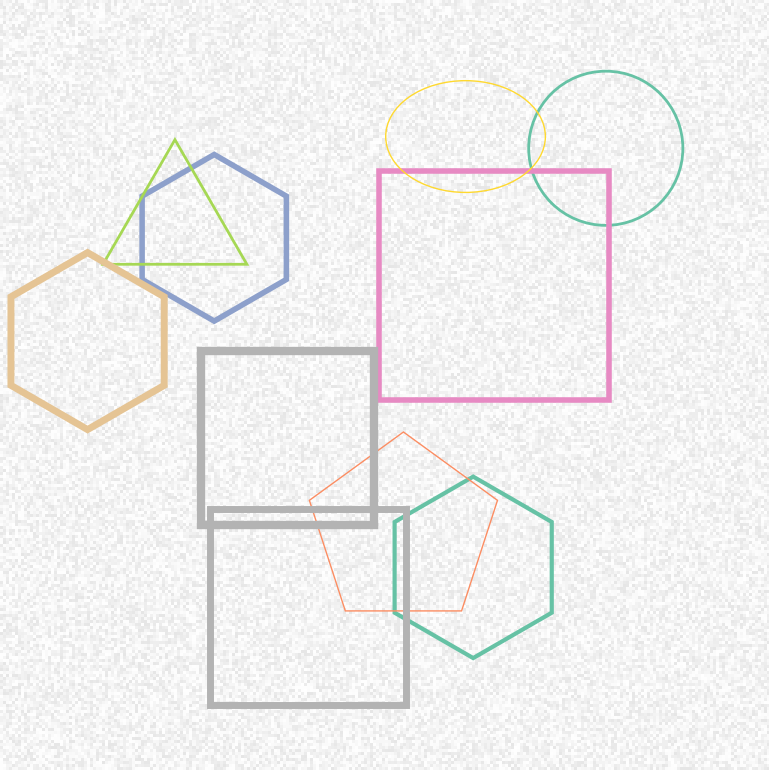[{"shape": "circle", "thickness": 1, "radius": 0.5, "center": [0.787, 0.807]}, {"shape": "hexagon", "thickness": 1.5, "radius": 0.59, "center": [0.615, 0.263]}, {"shape": "pentagon", "thickness": 0.5, "radius": 0.64, "center": [0.524, 0.311]}, {"shape": "hexagon", "thickness": 2, "radius": 0.54, "center": [0.278, 0.691]}, {"shape": "square", "thickness": 2, "radius": 0.75, "center": [0.642, 0.629]}, {"shape": "triangle", "thickness": 1, "radius": 0.54, "center": [0.227, 0.711]}, {"shape": "oval", "thickness": 0.5, "radius": 0.52, "center": [0.605, 0.823]}, {"shape": "hexagon", "thickness": 2.5, "radius": 0.57, "center": [0.114, 0.557]}, {"shape": "square", "thickness": 2.5, "radius": 0.63, "center": [0.4, 0.211]}, {"shape": "square", "thickness": 3, "radius": 0.56, "center": [0.373, 0.431]}]